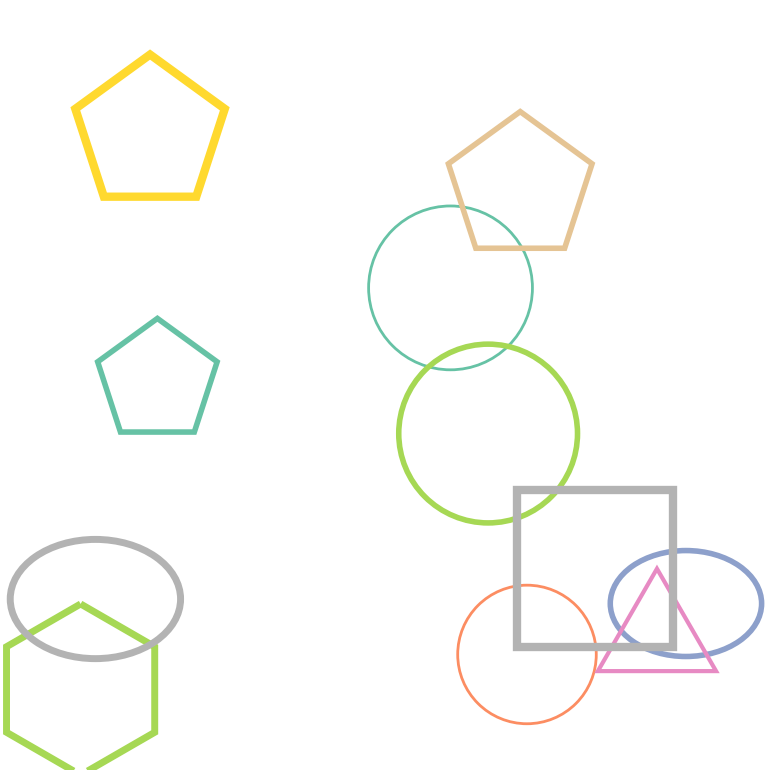[{"shape": "pentagon", "thickness": 2, "radius": 0.41, "center": [0.204, 0.505]}, {"shape": "circle", "thickness": 1, "radius": 0.53, "center": [0.585, 0.626]}, {"shape": "circle", "thickness": 1, "radius": 0.45, "center": [0.684, 0.15]}, {"shape": "oval", "thickness": 2, "radius": 0.49, "center": [0.891, 0.216]}, {"shape": "triangle", "thickness": 1.5, "radius": 0.44, "center": [0.853, 0.173]}, {"shape": "hexagon", "thickness": 2.5, "radius": 0.56, "center": [0.105, 0.105]}, {"shape": "circle", "thickness": 2, "radius": 0.58, "center": [0.634, 0.437]}, {"shape": "pentagon", "thickness": 3, "radius": 0.51, "center": [0.195, 0.827]}, {"shape": "pentagon", "thickness": 2, "radius": 0.49, "center": [0.676, 0.757]}, {"shape": "oval", "thickness": 2.5, "radius": 0.55, "center": [0.124, 0.222]}, {"shape": "square", "thickness": 3, "radius": 0.51, "center": [0.773, 0.262]}]